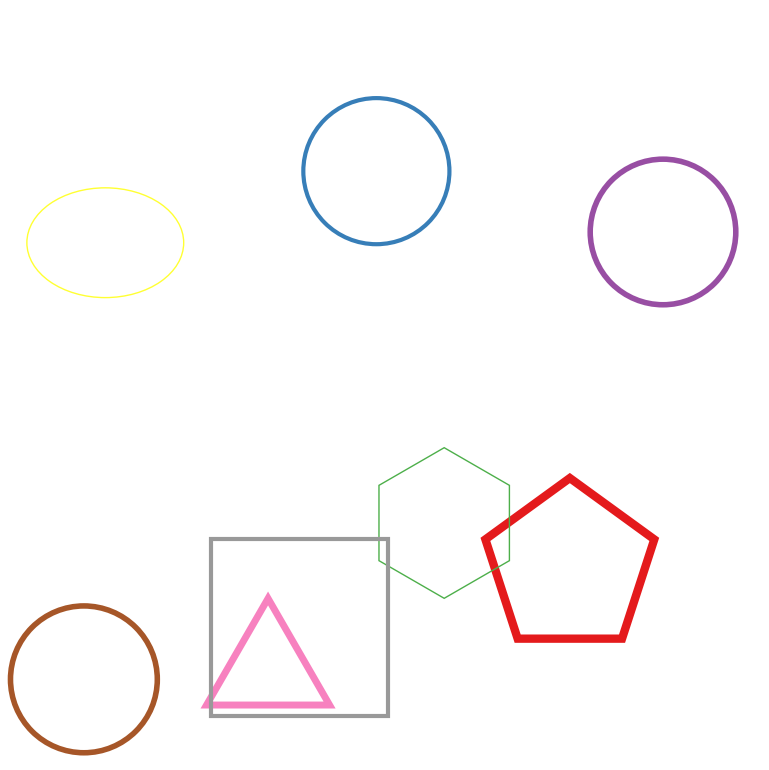[{"shape": "pentagon", "thickness": 3, "radius": 0.58, "center": [0.74, 0.264]}, {"shape": "circle", "thickness": 1.5, "radius": 0.47, "center": [0.489, 0.778]}, {"shape": "hexagon", "thickness": 0.5, "radius": 0.49, "center": [0.577, 0.321]}, {"shape": "circle", "thickness": 2, "radius": 0.47, "center": [0.861, 0.699]}, {"shape": "oval", "thickness": 0.5, "radius": 0.51, "center": [0.137, 0.685]}, {"shape": "circle", "thickness": 2, "radius": 0.48, "center": [0.109, 0.118]}, {"shape": "triangle", "thickness": 2.5, "radius": 0.46, "center": [0.348, 0.131]}, {"shape": "square", "thickness": 1.5, "radius": 0.58, "center": [0.389, 0.185]}]